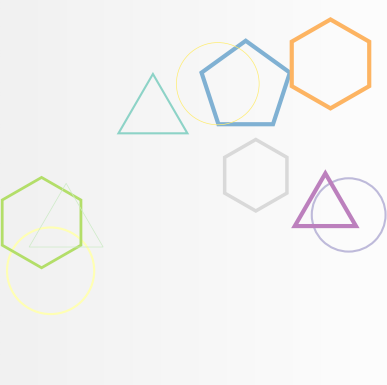[{"shape": "triangle", "thickness": 1.5, "radius": 0.51, "center": [0.395, 0.705]}, {"shape": "circle", "thickness": 1.5, "radius": 0.56, "center": [0.131, 0.297]}, {"shape": "circle", "thickness": 1.5, "radius": 0.48, "center": [0.9, 0.442]}, {"shape": "pentagon", "thickness": 3, "radius": 0.6, "center": [0.634, 0.774]}, {"shape": "hexagon", "thickness": 3, "radius": 0.58, "center": [0.853, 0.834]}, {"shape": "hexagon", "thickness": 2, "radius": 0.59, "center": [0.107, 0.422]}, {"shape": "hexagon", "thickness": 2.5, "radius": 0.46, "center": [0.66, 0.545]}, {"shape": "triangle", "thickness": 3, "radius": 0.46, "center": [0.84, 0.458]}, {"shape": "triangle", "thickness": 0.5, "radius": 0.55, "center": [0.171, 0.414]}, {"shape": "circle", "thickness": 0.5, "radius": 0.53, "center": [0.562, 0.783]}]